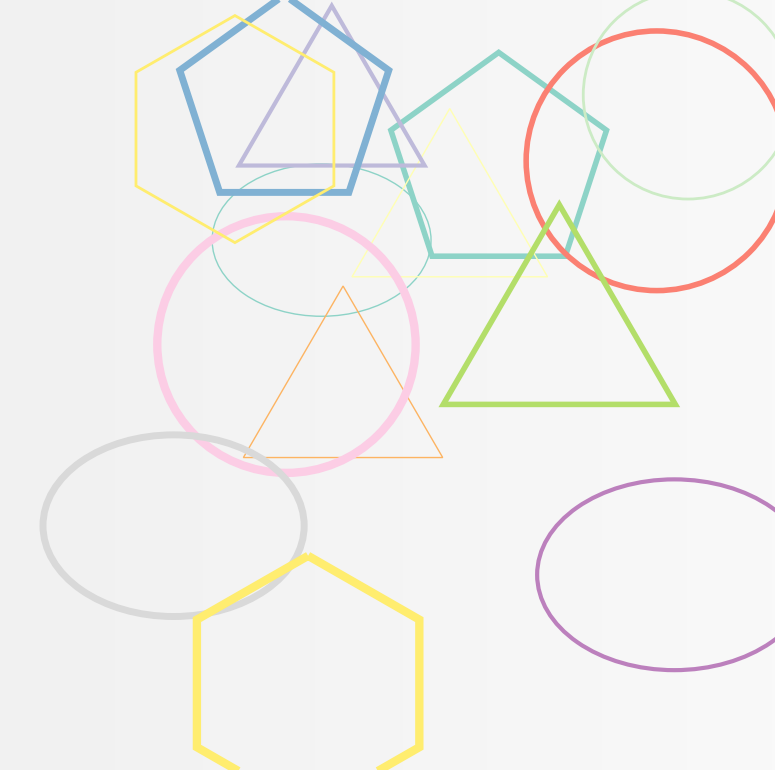[{"shape": "oval", "thickness": 0.5, "radius": 0.71, "center": [0.415, 0.688]}, {"shape": "pentagon", "thickness": 2, "radius": 0.73, "center": [0.643, 0.786]}, {"shape": "triangle", "thickness": 0.5, "radius": 0.73, "center": [0.58, 0.713]}, {"shape": "triangle", "thickness": 1.5, "radius": 0.69, "center": [0.428, 0.854]}, {"shape": "circle", "thickness": 2, "radius": 0.84, "center": [0.847, 0.791]}, {"shape": "pentagon", "thickness": 2.5, "radius": 0.71, "center": [0.367, 0.865]}, {"shape": "triangle", "thickness": 0.5, "radius": 0.74, "center": [0.443, 0.48]}, {"shape": "triangle", "thickness": 2, "radius": 0.86, "center": [0.722, 0.561]}, {"shape": "circle", "thickness": 3, "radius": 0.83, "center": [0.37, 0.553]}, {"shape": "oval", "thickness": 2.5, "radius": 0.84, "center": [0.224, 0.317]}, {"shape": "oval", "thickness": 1.5, "radius": 0.88, "center": [0.87, 0.254]}, {"shape": "circle", "thickness": 1, "radius": 0.68, "center": [0.888, 0.877]}, {"shape": "hexagon", "thickness": 1, "radius": 0.74, "center": [0.303, 0.832]}, {"shape": "hexagon", "thickness": 3, "radius": 0.83, "center": [0.398, 0.112]}]